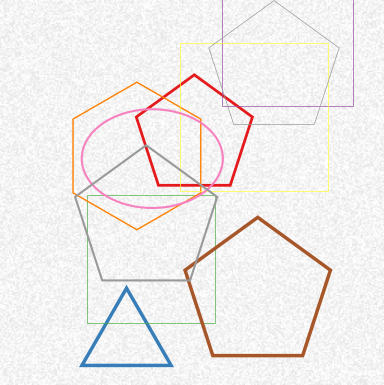[{"shape": "pentagon", "thickness": 2, "radius": 0.79, "center": [0.505, 0.647]}, {"shape": "triangle", "thickness": 2.5, "radius": 0.67, "center": [0.329, 0.118]}, {"shape": "square", "thickness": 0.5, "radius": 0.83, "center": [0.393, 0.327]}, {"shape": "square", "thickness": 0.5, "radius": 0.85, "center": [0.746, 0.895]}, {"shape": "hexagon", "thickness": 1, "radius": 0.96, "center": [0.356, 0.595]}, {"shape": "square", "thickness": 0.5, "radius": 0.96, "center": [0.66, 0.696]}, {"shape": "pentagon", "thickness": 2.5, "radius": 0.99, "center": [0.669, 0.237]}, {"shape": "oval", "thickness": 1.5, "radius": 0.92, "center": [0.396, 0.588]}, {"shape": "pentagon", "thickness": 0.5, "radius": 0.89, "center": [0.712, 0.821]}, {"shape": "pentagon", "thickness": 1.5, "radius": 0.97, "center": [0.38, 0.429]}]